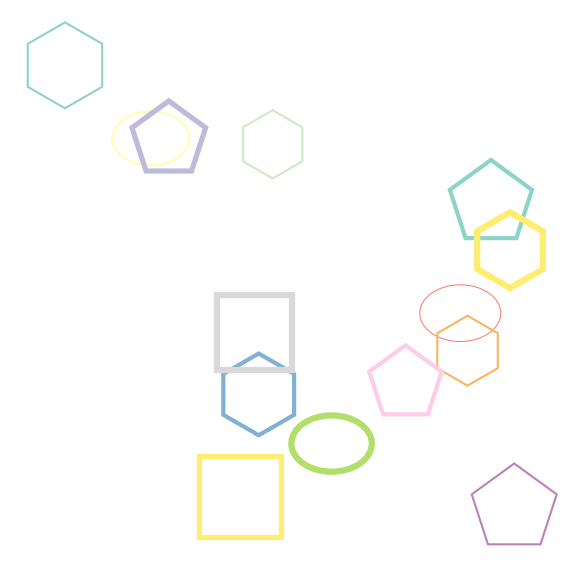[{"shape": "hexagon", "thickness": 1, "radius": 0.37, "center": [0.112, 0.886]}, {"shape": "pentagon", "thickness": 2, "radius": 0.37, "center": [0.85, 0.647]}, {"shape": "oval", "thickness": 1, "radius": 0.33, "center": [0.261, 0.76]}, {"shape": "pentagon", "thickness": 2.5, "radius": 0.34, "center": [0.292, 0.757]}, {"shape": "oval", "thickness": 0.5, "radius": 0.35, "center": [0.797, 0.457]}, {"shape": "hexagon", "thickness": 2, "radius": 0.35, "center": [0.448, 0.316]}, {"shape": "hexagon", "thickness": 1, "radius": 0.3, "center": [0.81, 0.392]}, {"shape": "oval", "thickness": 3, "radius": 0.35, "center": [0.574, 0.231]}, {"shape": "pentagon", "thickness": 2, "radius": 0.33, "center": [0.702, 0.335]}, {"shape": "square", "thickness": 3, "radius": 0.33, "center": [0.441, 0.423]}, {"shape": "pentagon", "thickness": 1, "radius": 0.39, "center": [0.89, 0.119]}, {"shape": "hexagon", "thickness": 1, "radius": 0.3, "center": [0.472, 0.749]}, {"shape": "square", "thickness": 2.5, "radius": 0.35, "center": [0.415, 0.14]}, {"shape": "hexagon", "thickness": 3, "radius": 0.33, "center": [0.883, 0.566]}]